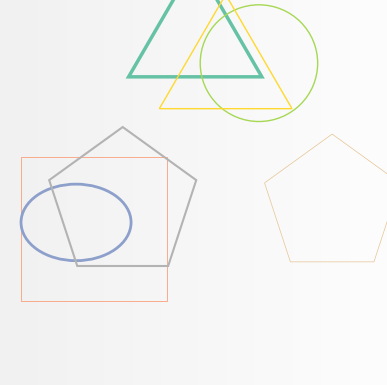[{"shape": "triangle", "thickness": 2.5, "radius": 0.99, "center": [0.504, 0.9]}, {"shape": "square", "thickness": 0.5, "radius": 0.94, "center": [0.242, 0.405]}, {"shape": "oval", "thickness": 2, "radius": 0.71, "center": [0.196, 0.422]}, {"shape": "circle", "thickness": 1, "radius": 0.76, "center": [0.668, 0.836]}, {"shape": "triangle", "thickness": 1, "radius": 0.99, "center": [0.582, 0.817]}, {"shape": "pentagon", "thickness": 0.5, "radius": 0.92, "center": [0.857, 0.468]}, {"shape": "pentagon", "thickness": 1.5, "radius": 1.0, "center": [0.317, 0.471]}]